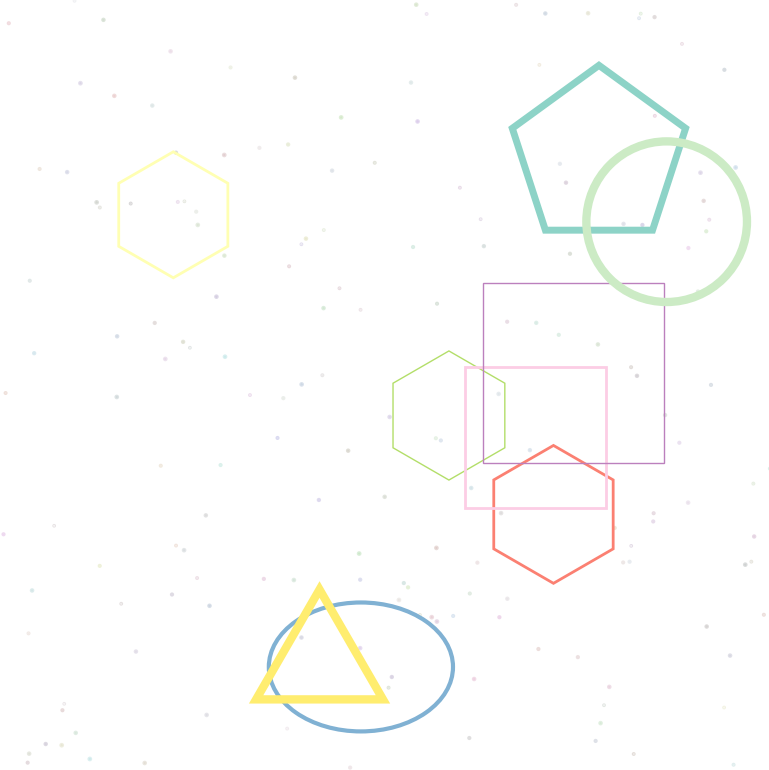[{"shape": "pentagon", "thickness": 2.5, "radius": 0.59, "center": [0.778, 0.797]}, {"shape": "hexagon", "thickness": 1, "radius": 0.41, "center": [0.225, 0.721]}, {"shape": "hexagon", "thickness": 1, "radius": 0.45, "center": [0.719, 0.332]}, {"shape": "oval", "thickness": 1.5, "radius": 0.6, "center": [0.469, 0.134]}, {"shape": "hexagon", "thickness": 0.5, "radius": 0.42, "center": [0.583, 0.46]}, {"shape": "square", "thickness": 1, "radius": 0.46, "center": [0.695, 0.432]}, {"shape": "square", "thickness": 0.5, "radius": 0.58, "center": [0.745, 0.515]}, {"shape": "circle", "thickness": 3, "radius": 0.52, "center": [0.866, 0.712]}, {"shape": "triangle", "thickness": 3, "radius": 0.48, "center": [0.415, 0.139]}]